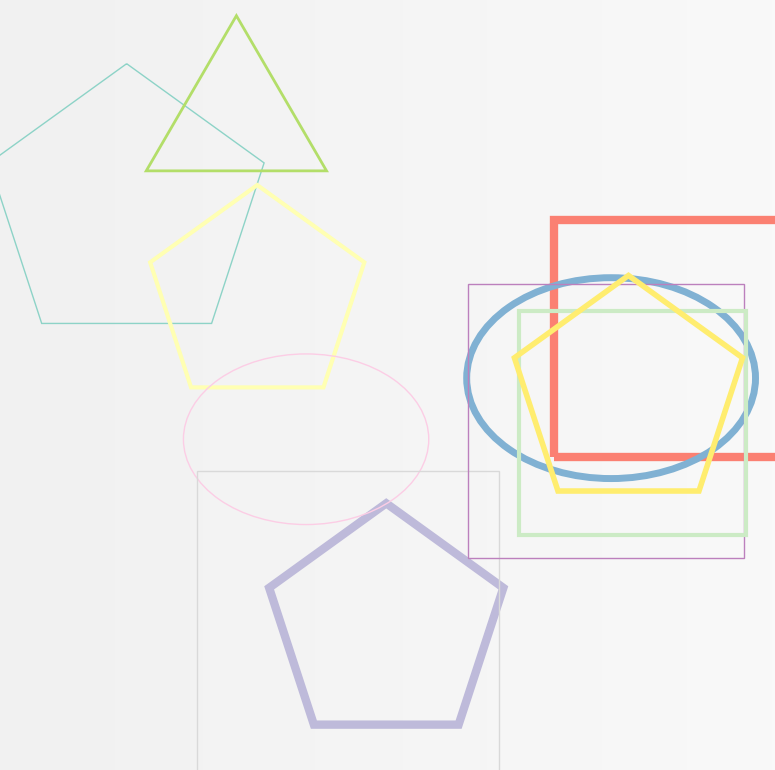[{"shape": "pentagon", "thickness": 0.5, "radius": 0.93, "center": [0.163, 0.731]}, {"shape": "pentagon", "thickness": 1.5, "radius": 0.73, "center": [0.332, 0.614]}, {"shape": "pentagon", "thickness": 3, "radius": 0.79, "center": [0.498, 0.187]}, {"shape": "square", "thickness": 3, "radius": 0.77, "center": [0.869, 0.561]}, {"shape": "oval", "thickness": 2.5, "radius": 0.93, "center": [0.789, 0.509]}, {"shape": "triangle", "thickness": 1, "radius": 0.67, "center": [0.305, 0.845]}, {"shape": "oval", "thickness": 0.5, "radius": 0.79, "center": [0.395, 0.43]}, {"shape": "square", "thickness": 0.5, "radius": 0.97, "center": [0.449, 0.193]}, {"shape": "square", "thickness": 0.5, "radius": 0.89, "center": [0.782, 0.453]}, {"shape": "square", "thickness": 1.5, "radius": 0.73, "center": [0.816, 0.451]}, {"shape": "pentagon", "thickness": 2, "radius": 0.77, "center": [0.811, 0.488]}]